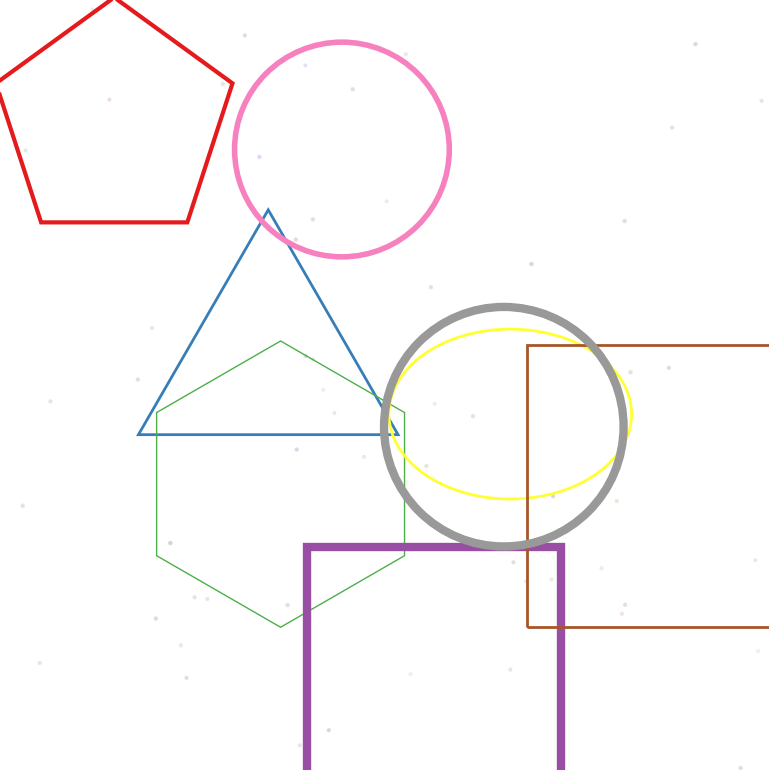[{"shape": "pentagon", "thickness": 1.5, "radius": 0.81, "center": [0.148, 0.842]}, {"shape": "triangle", "thickness": 1, "radius": 0.97, "center": [0.348, 0.533]}, {"shape": "hexagon", "thickness": 0.5, "radius": 0.93, "center": [0.364, 0.371]}, {"shape": "square", "thickness": 3, "radius": 0.82, "center": [0.564, 0.125]}, {"shape": "oval", "thickness": 1, "radius": 0.79, "center": [0.663, 0.462]}, {"shape": "square", "thickness": 1, "radius": 0.91, "center": [0.867, 0.369]}, {"shape": "circle", "thickness": 2, "radius": 0.7, "center": [0.444, 0.806]}, {"shape": "circle", "thickness": 3, "radius": 0.78, "center": [0.654, 0.446]}]